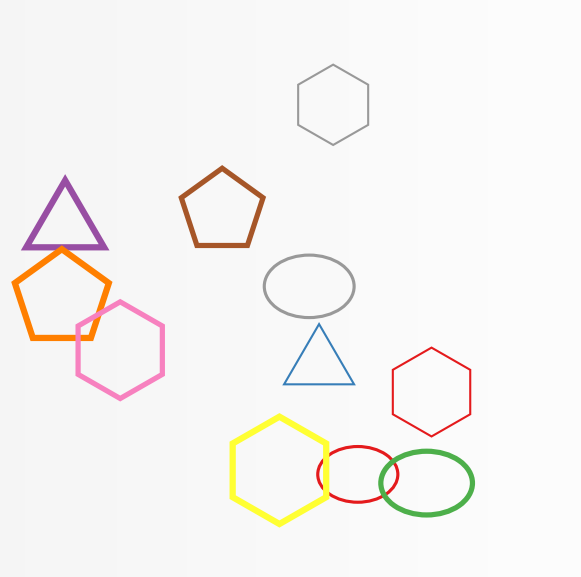[{"shape": "hexagon", "thickness": 1, "radius": 0.38, "center": [0.742, 0.32]}, {"shape": "oval", "thickness": 1.5, "radius": 0.34, "center": [0.616, 0.178]}, {"shape": "triangle", "thickness": 1, "radius": 0.35, "center": [0.549, 0.368]}, {"shape": "oval", "thickness": 2.5, "radius": 0.39, "center": [0.734, 0.163]}, {"shape": "triangle", "thickness": 3, "radius": 0.39, "center": [0.112, 0.61]}, {"shape": "pentagon", "thickness": 3, "radius": 0.42, "center": [0.106, 0.483]}, {"shape": "hexagon", "thickness": 3, "radius": 0.46, "center": [0.481, 0.185]}, {"shape": "pentagon", "thickness": 2.5, "radius": 0.37, "center": [0.382, 0.634]}, {"shape": "hexagon", "thickness": 2.5, "radius": 0.42, "center": [0.207, 0.393]}, {"shape": "oval", "thickness": 1.5, "radius": 0.39, "center": [0.532, 0.503]}, {"shape": "hexagon", "thickness": 1, "radius": 0.35, "center": [0.573, 0.818]}]